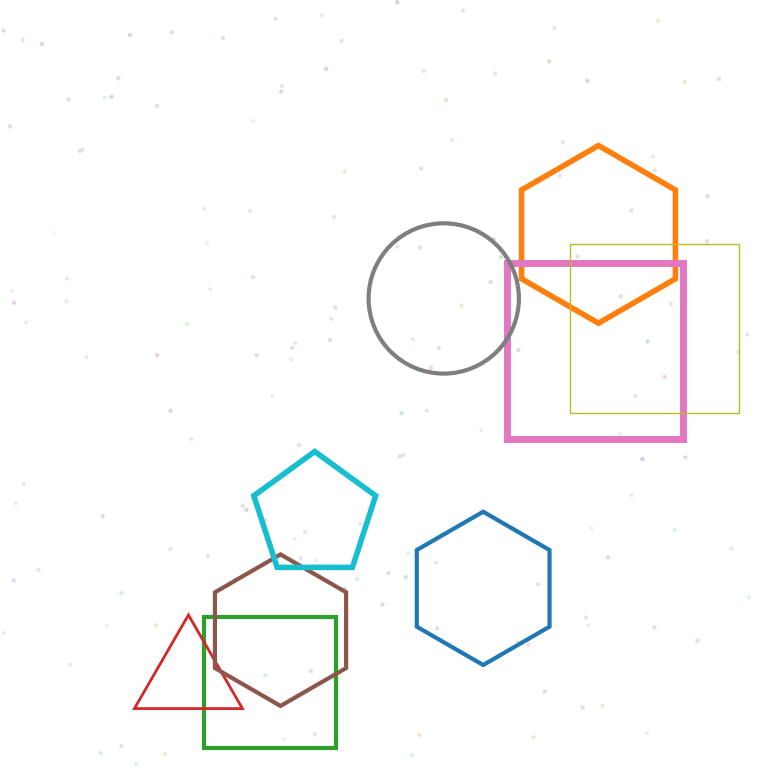[{"shape": "hexagon", "thickness": 1.5, "radius": 0.5, "center": [0.627, 0.236]}, {"shape": "hexagon", "thickness": 2, "radius": 0.58, "center": [0.777, 0.696]}, {"shape": "square", "thickness": 1.5, "radius": 0.43, "center": [0.351, 0.113]}, {"shape": "triangle", "thickness": 1, "radius": 0.41, "center": [0.245, 0.12]}, {"shape": "hexagon", "thickness": 1.5, "radius": 0.49, "center": [0.364, 0.182]}, {"shape": "square", "thickness": 2.5, "radius": 0.57, "center": [0.772, 0.544]}, {"shape": "circle", "thickness": 1.5, "radius": 0.49, "center": [0.576, 0.612]}, {"shape": "square", "thickness": 0.5, "radius": 0.55, "center": [0.85, 0.573]}, {"shape": "pentagon", "thickness": 2, "radius": 0.42, "center": [0.409, 0.33]}]